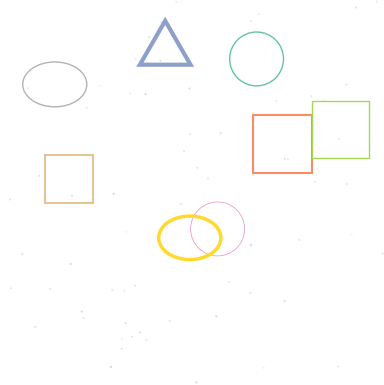[{"shape": "circle", "thickness": 1, "radius": 0.35, "center": [0.666, 0.847]}, {"shape": "square", "thickness": 1.5, "radius": 0.38, "center": [0.733, 0.626]}, {"shape": "triangle", "thickness": 3, "radius": 0.38, "center": [0.429, 0.87]}, {"shape": "circle", "thickness": 0.5, "radius": 0.35, "center": [0.565, 0.405]}, {"shape": "square", "thickness": 1, "radius": 0.37, "center": [0.885, 0.665]}, {"shape": "oval", "thickness": 2.5, "radius": 0.4, "center": [0.493, 0.382]}, {"shape": "square", "thickness": 1.5, "radius": 0.31, "center": [0.179, 0.534]}, {"shape": "oval", "thickness": 1, "radius": 0.42, "center": [0.142, 0.781]}]